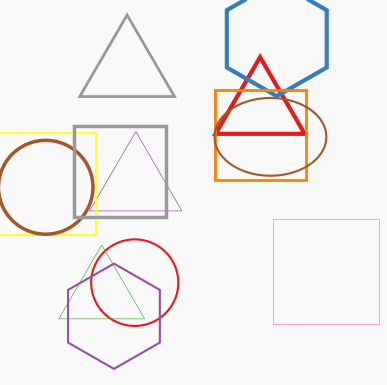[{"shape": "triangle", "thickness": 3, "radius": 0.66, "center": [0.671, 0.719]}, {"shape": "circle", "thickness": 1.5, "radius": 0.56, "center": [0.348, 0.266]}, {"shape": "hexagon", "thickness": 3, "radius": 0.74, "center": [0.714, 0.899]}, {"shape": "triangle", "thickness": 0.5, "radius": 0.64, "center": [0.263, 0.236]}, {"shape": "hexagon", "thickness": 1.5, "radius": 0.68, "center": [0.294, 0.179]}, {"shape": "triangle", "thickness": 0.5, "radius": 0.69, "center": [0.35, 0.521]}, {"shape": "square", "thickness": 2, "radius": 0.59, "center": [0.672, 0.649]}, {"shape": "square", "thickness": 1.5, "radius": 0.67, "center": [0.115, 0.522]}, {"shape": "oval", "thickness": 1.5, "radius": 0.72, "center": [0.698, 0.645]}, {"shape": "circle", "thickness": 2.5, "radius": 0.61, "center": [0.118, 0.514]}, {"shape": "square", "thickness": 0.5, "radius": 0.68, "center": [0.84, 0.295]}, {"shape": "triangle", "thickness": 2, "radius": 0.71, "center": [0.328, 0.82]}, {"shape": "square", "thickness": 2.5, "radius": 0.59, "center": [0.309, 0.555]}]